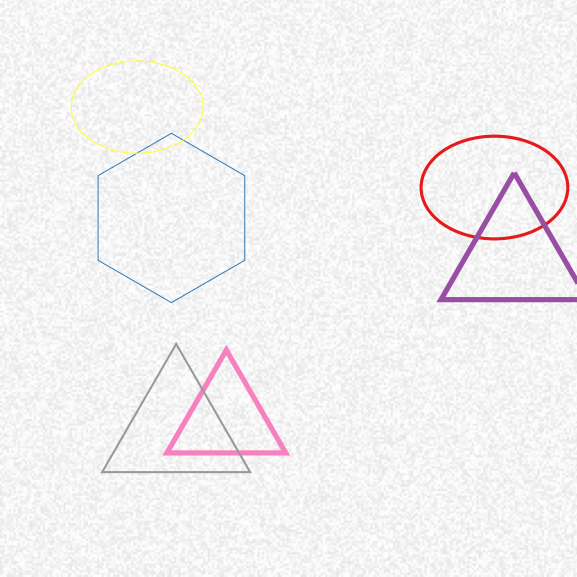[{"shape": "oval", "thickness": 1.5, "radius": 0.64, "center": [0.856, 0.674]}, {"shape": "hexagon", "thickness": 0.5, "radius": 0.73, "center": [0.297, 0.622]}, {"shape": "triangle", "thickness": 2.5, "radius": 0.73, "center": [0.89, 0.553]}, {"shape": "oval", "thickness": 0.5, "radius": 0.57, "center": [0.238, 0.814]}, {"shape": "triangle", "thickness": 2.5, "radius": 0.59, "center": [0.392, 0.274]}, {"shape": "triangle", "thickness": 1, "radius": 0.74, "center": [0.305, 0.256]}]